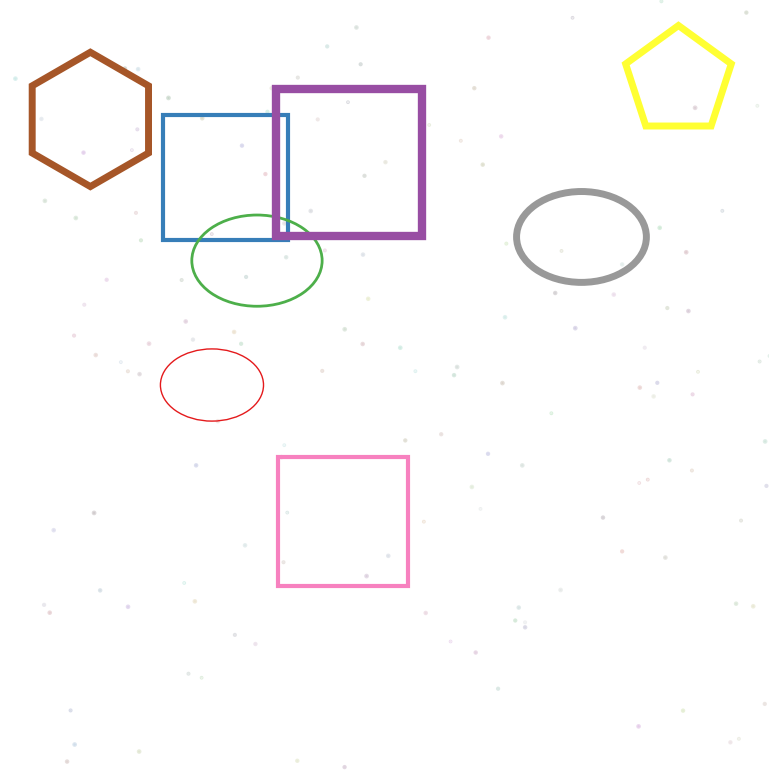[{"shape": "oval", "thickness": 0.5, "radius": 0.33, "center": [0.275, 0.5]}, {"shape": "square", "thickness": 1.5, "radius": 0.4, "center": [0.293, 0.769]}, {"shape": "oval", "thickness": 1, "radius": 0.42, "center": [0.334, 0.662]}, {"shape": "square", "thickness": 3, "radius": 0.48, "center": [0.453, 0.789]}, {"shape": "pentagon", "thickness": 2.5, "radius": 0.36, "center": [0.881, 0.895]}, {"shape": "hexagon", "thickness": 2.5, "radius": 0.44, "center": [0.117, 0.845]}, {"shape": "square", "thickness": 1.5, "radius": 0.42, "center": [0.446, 0.322]}, {"shape": "oval", "thickness": 2.5, "radius": 0.42, "center": [0.755, 0.692]}]